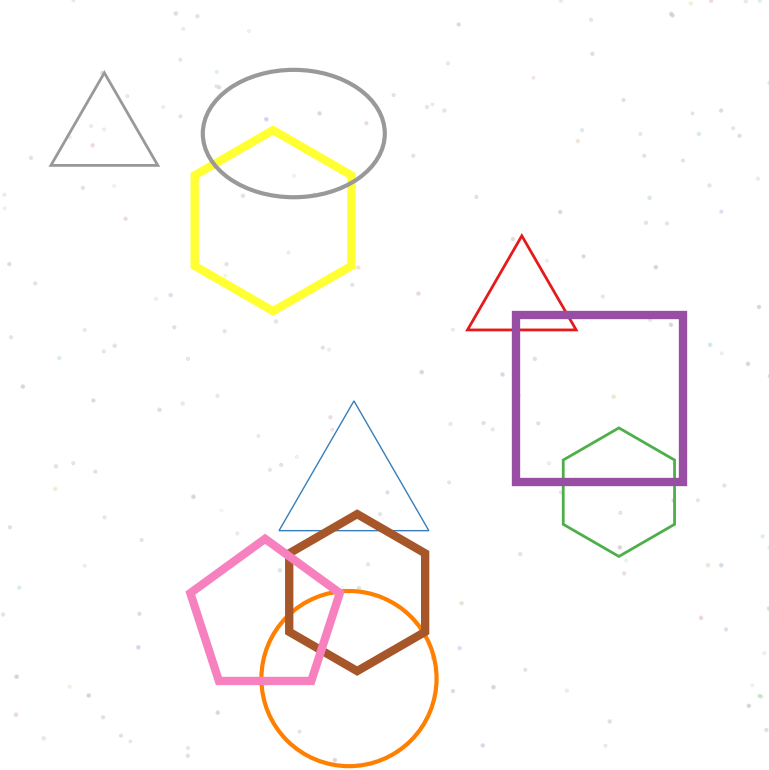[{"shape": "triangle", "thickness": 1, "radius": 0.41, "center": [0.678, 0.612]}, {"shape": "triangle", "thickness": 0.5, "radius": 0.56, "center": [0.46, 0.367]}, {"shape": "hexagon", "thickness": 1, "radius": 0.42, "center": [0.804, 0.361]}, {"shape": "square", "thickness": 3, "radius": 0.54, "center": [0.778, 0.483]}, {"shape": "circle", "thickness": 1.5, "radius": 0.57, "center": [0.453, 0.119]}, {"shape": "hexagon", "thickness": 3, "radius": 0.59, "center": [0.355, 0.713]}, {"shape": "hexagon", "thickness": 3, "radius": 0.51, "center": [0.464, 0.23]}, {"shape": "pentagon", "thickness": 3, "radius": 0.51, "center": [0.344, 0.198]}, {"shape": "oval", "thickness": 1.5, "radius": 0.59, "center": [0.382, 0.827]}, {"shape": "triangle", "thickness": 1, "radius": 0.4, "center": [0.136, 0.825]}]